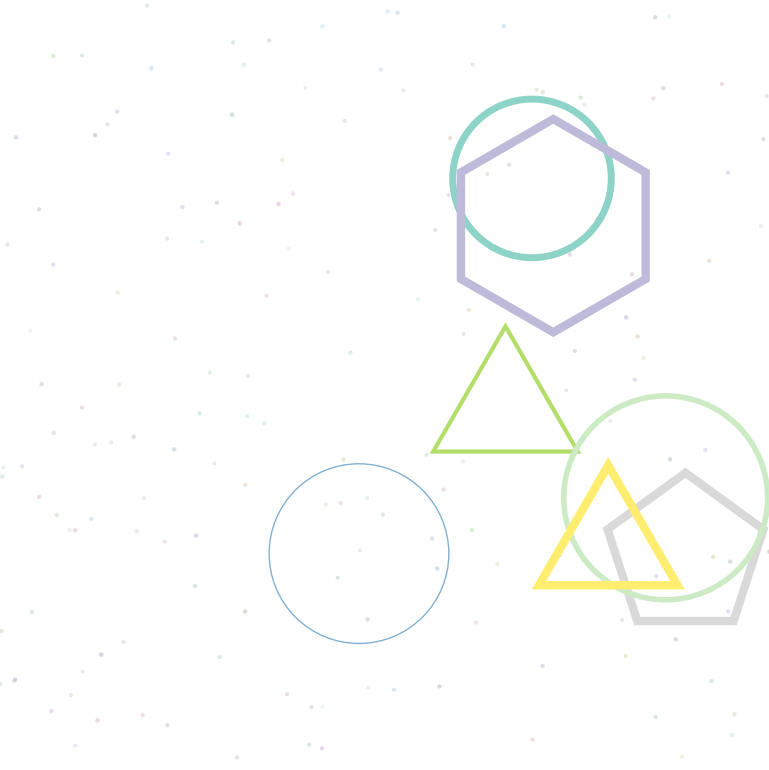[{"shape": "circle", "thickness": 2.5, "radius": 0.52, "center": [0.691, 0.768]}, {"shape": "hexagon", "thickness": 3, "radius": 0.69, "center": [0.719, 0.707]}, {"shape": "circle", "thickness": 0.5, "radius": 0.58, "center": [0.466, 0.281]}, {"shape": "triangle", "thickness": 1.5, "radius": 0.54, "center": [0.656, 0.468]}, {"shape": "pentagon", "thickness": 3, "radius": 0.53, "center": [0.89, 0.28]}, {"shape": "circle", "thickness": 2, "radius": 0.66, "center": [0.865, 0.353]}, {"shape": "triangle", "thickness": 3, "radius": 0.52, "center": [0.79, 0.292]}]